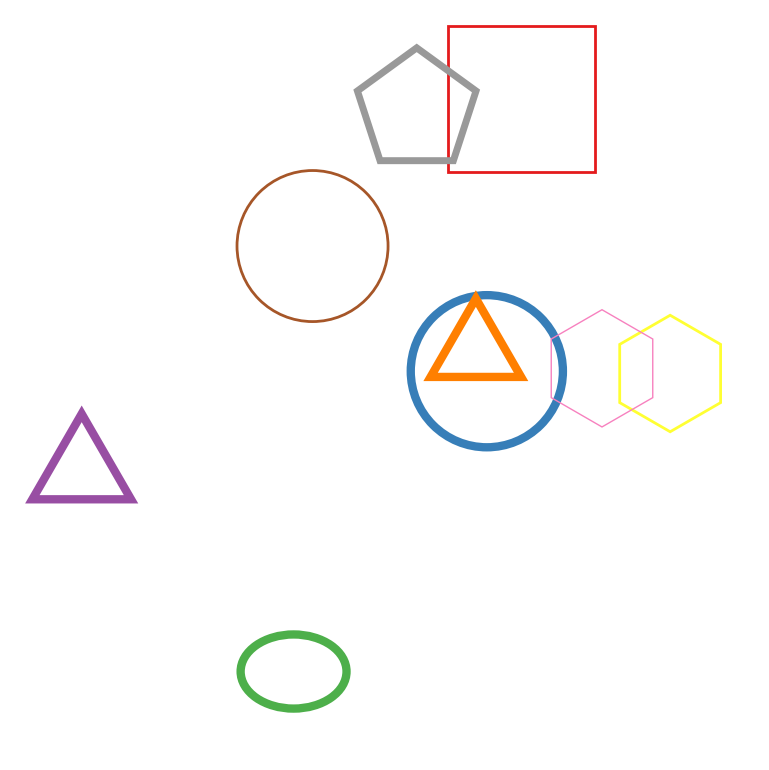[{"shape": "square", "thickness": 1, "radius": 0.47, "center": [0.677, 0.871]}, {"shape": "circle", "thickness": 3, "radius": 0.49, "center": [0.632, 0.518]}, {"shape": "oval", "thickness": 3, "radius": 0.34, "center": [0.381, 0.128]}, {"shape": "triangle", "thickness": 3, "radius": 0.37, "center": [0.106, 0.389]}, {"shape": "triangle", "thickness": 3, "radius": 0.34, "center": [0.618, 0.544]}, {"shape": "hexagon", "thickness": 1, "radius": 0.38, "center": [0.87, 0.515]}, {"shape": "circle", "thickness": 1, "radius": 0.49, "center": [0.406, 0.68]}, {"shape": "hexagon", "thickness": 0.5, "radius": 0.38, "center": [0.782, 0.522]}, {"shape": "pentagon", "thickness": 2.5, "radius": 0.4, "center": [0.541, 0.857]}]